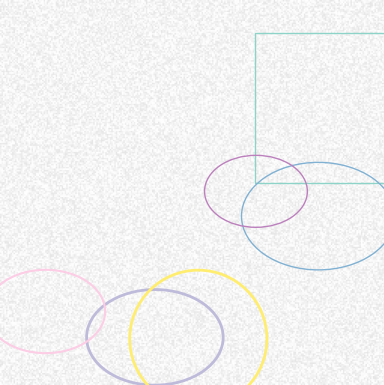[{"shape": "square", "thickness": 1, "radius": 0.97, "center": [0.856, 0.719]}, {"shape": "oval", "thickness": 2, "radius": 0.89, "center": [0.402, 0.124]}, {"shape": "oval", "thickness": 1, "radius": 1.0, "center": [0.827, 0.439]}, {"shape": "oval", "thickness": 1.5, "radius": 0.77, "center": [0.118, 0.191]}, {"shape": "oval", "thickness": 1, "radius": 0.67, "center": [0.665, 0.503]}, {"shape": "circle", "thickness": 2, "radius": 0.89, "center": [0.515, 0.12]}]